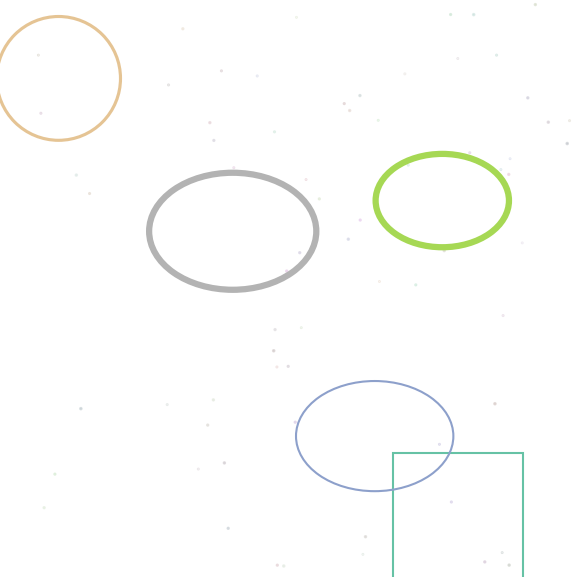[{"shape": "square", "thickness": 1, "radius": 0.56, "center": [0.793, 0.101]}, {"shape": "oval", "thickness": 1, "radius": 0.68, "center": [0.649, 0.244]}, {"shape": "oval", "thickness": 3, "radius": 0.58, "center": [0.766, 0.652]}, {"shape": "circle", "thickness": 1.5, "radius": 0.54, "center": [0.101, 0.863]}, {"shape": "oval", "thickness": 3, "radius": 0.72, "center": [0.403, 0.599]}]